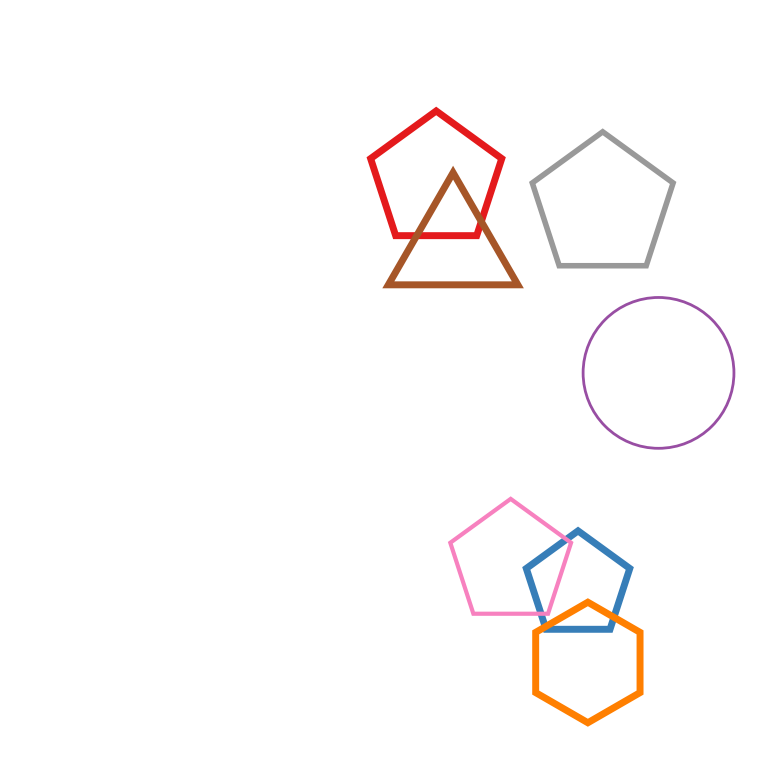[{"shape": "pentagon", "thickness": 2.5, "radius": 0.45, "center": [0.566, 0.766]}, {"shape": "pentagon", "thickness": 2.5, "radius": 0.35, "center": [0.751, 0.24]}, {"shape": "circle", "thickness": 1, "radius": 0.49, "center": [0.855, 0.516]}, {"shape": "hexagon", "thickness": 2.5, "radius": 0.39, "center": [0.763, 0.14]}, {"shape": "triangle", "thickness": 2.5, "radius": 0.49, "center": [0.588, 0.679]}, {"shape": "pentagon", "thickness": 1.5, "radius": 0.41, "center": [0.663, 0.27]}, {"shape": "pentagon", "thickness": 2, "radius": 0.48, "center": [0.783, 0.733]}]